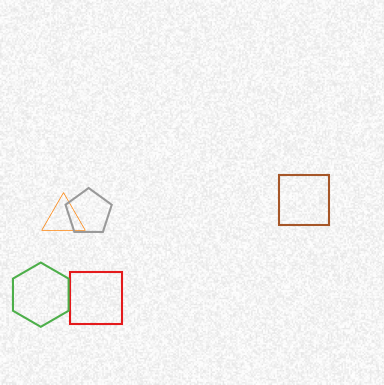[{"shape": "square", "thickness": 1.5, "radius": 0.34, "center": [0.249, 0.226]}, {"shape": "hexagon", "thickness": 1.5, "radius": 0.42, "center": [0.106, 0.235]}, {"shape": "triangle", "thickness": 0.5, "radius": 0.33, "center": [0.165, 0.434]}, {"shape": "square", "thickness": 1.5, "radius": 0.33, "center": [0.789, 0.481]}, {"shape": "pentagon", "thickness": 1.5, "radius": 0.32, "center": [0.23, 0.449]}]